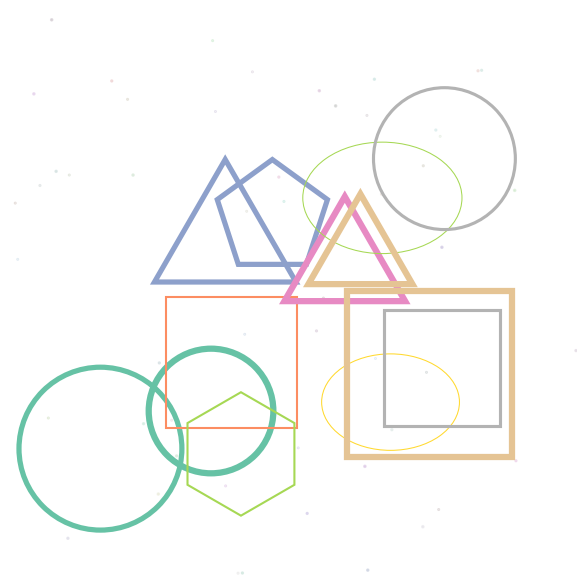[{"shape": "circle", "thickness": 2.5, "radius": 0.71, "center": [0.174, 0.222]}, {"shape": "circle", "thickness": 3, "radius": 0.54, "center": [0.365, 0.287]}, {"shape": "square", "thickness": 1, "radius": 0.56, "center": [0.401, 0.371]}, {"shape": "triangle", "thickness": 2.5, "radius": 0.71, "center": [0.39, 0.582]}, {"shape": "pentagon", "thickness": 2.5, "radius": 0.5, "center": [0.472, 0.623]}, {"shape": "triangle", "thickness": 3, "radius": 0.6, "center": [0.597, 0.538]}, {"shape": "oval", "thickness": 0.5, "radius": 0.69, "center": [0.662, 0.657]}, {"shape": "hexagon", "thickness": 1, "radius": 0.53, "center": [0.417, 0.213]}, {"shape": "oval", "thickness": 0.5, "radius": 0.6, "center": [0.676, 0.303]}, {"shape": "square", "thickness": 3, "radius": 0.72, "center": [0.743, 0.352]}, {"shape": "triangle", "thickness": 3, "radius": 0.52, "center": [0.624, 0.559]}, {"shape": "circle", "thickness": 1.5, "radius": 0.61, "center": [0.77, 0.724]}, {"shape": "square", "thickness": 1.5, "radius": 0.5, "center": [0.765, 0.363]}]